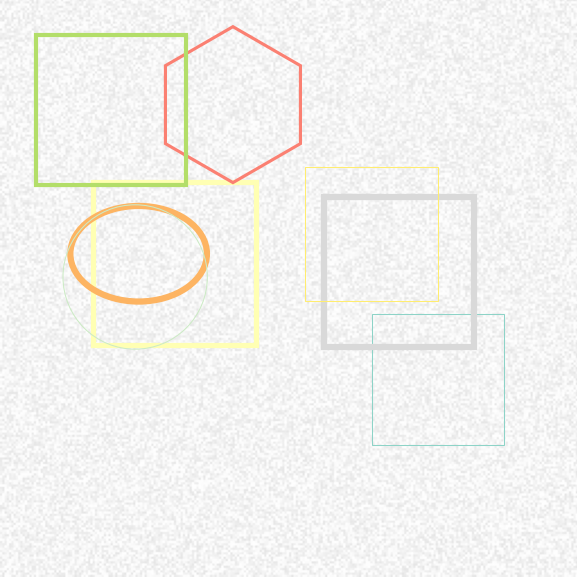[{"shape": "square", "thickness": 0.5, "radius": 0.57, "center": [0.759, 0.342]}, {"shape": "square", "thickness": 2.5, "radius": 0.71, "center": [0.302, 0.543]}, {"shape": "hexagon", "thickness": 1.5, "radius": 0.67, "center": [0.403, 0.818]}, {"shape": "oval", "thickness": 3, "radius": 0.59, "center": [0.24, 0.56]}, {"shape": "square", "thickness": 2, "radius": 0.65, "center": [0.192, 0.808]}, {"shape": "square", "thickness": 3, "radius": 0.65, "center": [0.691, 0.528]}, {"shape": "circle", "thickness": 0.5, "radius": 0.62, "center": [0.234, 0.52]}, {"shape": "square", "thickness": 0.5, "radius": 0.58, "center": [0.643, 0.594]}]